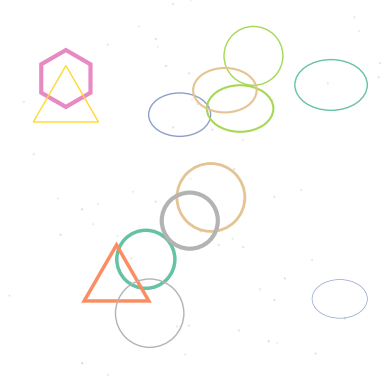[{"shape": "circle", "thickness": 2.5, "radius": 0.38, "center": [0.379, 0.327]}, {"shape": "oval", "thickness": 1, "radius": 0.47, "center": [0.86, 0.779]}, {"shape": "triangle", "thickness": 2.5, "radius": 0.48, "center": [0.303, 0.267]}, {"shape": "oval", "thickness": 0.5, "radius": 0.36, "center": [0.882, 0.224]}, {"shape": "oval", "thickness": 1, "radius": 0.4, "center": [0.467, 0.702]}, {"shape": "hexagon", "thickness": 3, "radius": 0.37, "center": [0.171, 0.796]}, {"shape": "circle", "thickness": 1, "radius": 0.38, "center": [0.658, 0.855]}, {"shape": "oval", "thickness": 1.5, "radius": 0.43, "center": [0.624, 0.718]}, {"shape": "triangle", "thickness": 1, "radius": 0.49, "center": [0.171, 0.732]}, {"shape": "oval", "thickness": 1.5, "radius": 0.41, "center": [0.584, 0.766]}, {"shape": "circle", "thickness": 2, "radius": 0.44, "center": [0.548, 0.487]}, {"shape": "circle", "thickness": 3, "radius": 0.36, "center": [0.493, 0.427]}, {"shape": "circle", "thickness": 1, "radius": 0.44, "center": [0.389, 0.187]}]